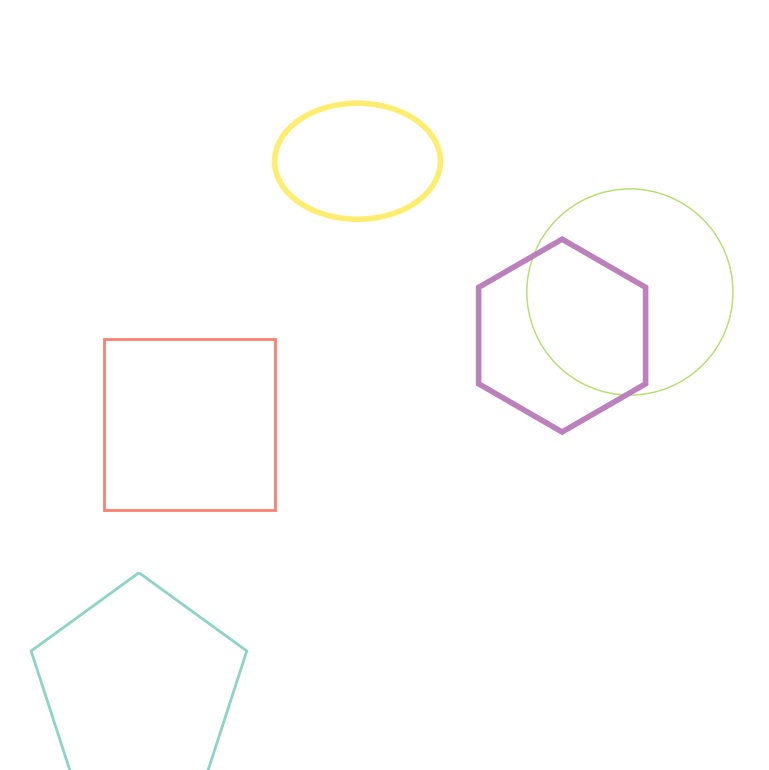[{"shape": "pentagon", "thickness": 1, "radius": 0.74, "center": [0.18, 0.109]}, {"shape": "square", "thickness": 1, "radius": 0.55, "center": [0.246, 0.448]}, {"shape": "circle", "thickness": 0.5, "radius": 0.67, "center": [0.818, 0.621]}, {"shape": "hexagon", "thickness": 2, "radius": 0.63, "center": [0.73, 0.564]}, {"shape": "oval", "thickness": 2, "radius": 0.54, "center": [0.464, 0.791]}]